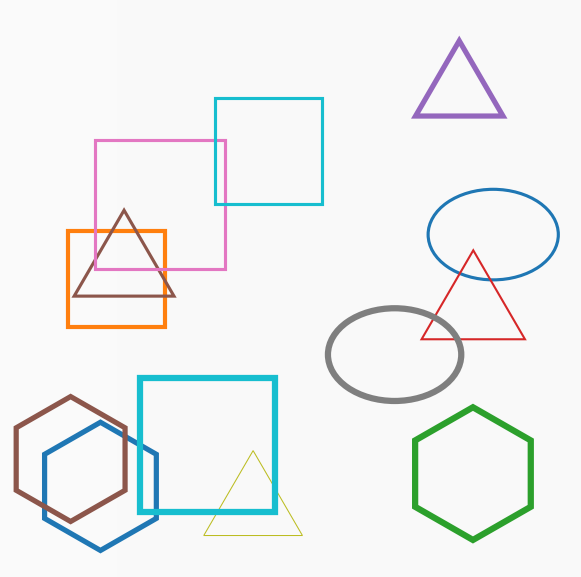[{"shape": "oval", "thickness": 1.5, "radius": 0.56, "center": [0.849, 0.593]}, {"shape": "hexagon", "thickness": 2.5, "radius": 0.55, "center": [0.173, 0.157]}, {"shape": "square", "thickness": 2, "radius": 0.42, "center": [0.201, 0.517]}, {"shape": "hexagon", "thickness": 3, "radius": 0.57, "center": [0.814, 0.179]}, {"shape": "triangle", "thickness": 1, "radius": 0.51, "center": [0.814, 0.463]}, {"shape": "triangle", "thickness": 2.5, "radius": 0.43, "center": [0.79, 0.842]}, {"shape": "triangle", "thickness": 1.5, "radius": 0.5, "center": [0.213, 0.536]}, {"shape": "hexagon", "thickness": 2.5, "radius": 0.54, "center": [0.122, 0.204]}, {"shape": "square", "thickness": 1.5, "radius": 0.56, "center": [0.275, 0.645]}, {"shape": "oval", "thickness": 3, "radius": 0.57, "center": [0.679, 0.385]}, {"shape": "triangle", "thickness": 0.5, "radius": 0.49, "center": [0.435, 0.121]}, {"shape": "square", "thickness": 1.5, "radius": 0.46, "center": [0.462, 0.738]}, {"shape": "square", "thickness": 3, "radius": 0.58, "center": [0.357, 0.229]}]